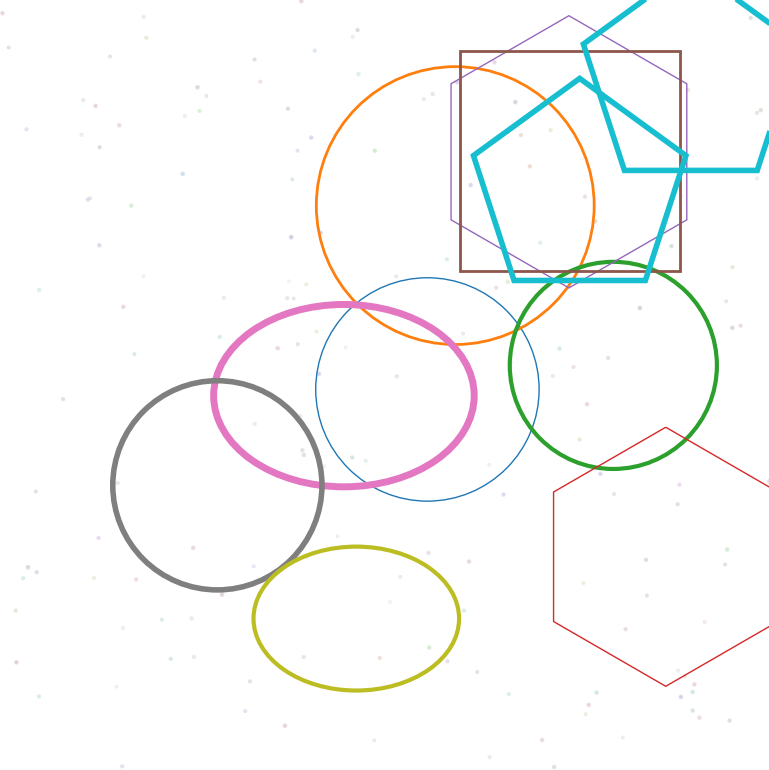[{"shape": "circle", "thickness": 0.5, "radius": 0.73, "center": [0.555, 0.494]}, {"shape": "circle", "thickness": 1, "radius": 0.9, "center": [0.591, 0.733]}, {"shape": "circle", "thickness": 1.5, "radius": 0.67, "center": [0.797, 0.525]}, {"shape": "hexagon", "thickness": 0.5, "radius": 0.84, "center": [0.865, 0.277]}, {"shape": "hexagon", "thickness": 0.5, "radius": 0.88, "center": [0.739, 0.803]}, {"shape": "square", "thickness": 1, "radius": 0.71, "center": [0.74, 0.791]}, {"shape": "oval", "thickness": 2.5, "radius": 0.85, "center": [0.447, 0.486]}, {"shape": "circle", "thickness": 2, "radius": 0.68, "center": [0.282, 0.37]}, {"shape": "oval", "thickness": 1.5, "radius": 0.67, "center": [0.463, 0.197]}, {"shape": "pentagon", "thickness": 2, "radius": 0.73, "center": [0.753, 0.753]}, {"shape": "pentagon", "thickness": 2, "radius": 0.73, "center": [0.897, 0.897]}]